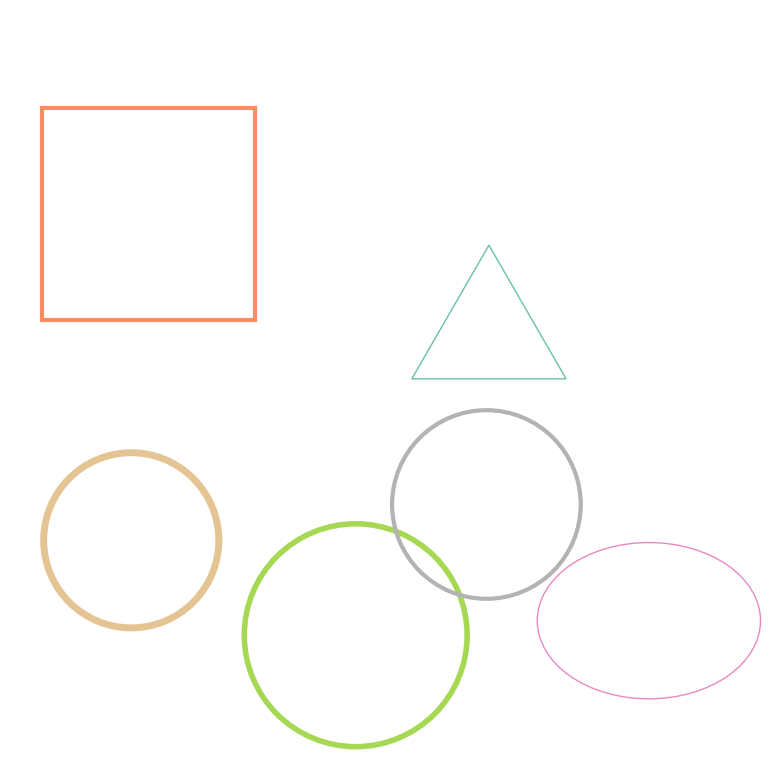[{"shape": "triangle", "thickness": 0.5, "radius": 0.58, "center": [0.635, 0.566]}, {"shape": "square", "thickness": 1.5, "radius": 0.69, "center": [0.193, 0.722]}, {"shape": "oval", "thickness": 0.5, "radius": 0.72, "center": [0.843, 0.194]}, {"shape": "circle", "thickness": 2, "radius": 0.72, "center": [0.462, 0.175]}, {"shape": "circle", "thickness": 2.5, "radius": 0.57, "center": [0.17, 0.298]}, {"shape": "circle", "thickness": 1.5, "radius": 0.61, "center": [0.632, 0.345]}]